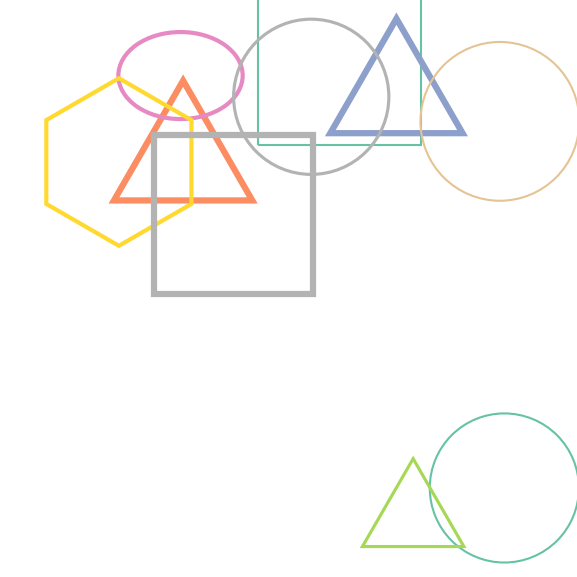[{"shape": "square", "thickness": 1, "radius": 0.71, "center": [0.588, 0.889]}, {"shape": "circle", "thickness": 1, "radius": 0.65, "center": [0.873, 0.154]}, {"shape": "triangle", "thickness": 3, "radius": 0.69, "center": [0.317, 0.721]}, {"shape": "triangle", "thickness": 3, "radius": 0.66, "center": [0.686, 0.835]}, {"shape": "oval", "thickness": 2, "radius": 0.54, "center": [0.313, 0.868]}, {"shape": "triangle", "thickness": 1.5, "radius": 0.51, "center": [0.715, 0.103]}, {"shape": "hexagon", "thickness": 2, "radius": 0.73, "center": [0.206, 0.719]}, {"shape": "circle", "thickness": 1, "radius": 0.69, "center": [0.866, 0.789]}, {"shape": "circle", "thickness": 1.5, "radius": 0.67, "center": [0.539, 0.832]}, {"shape": "square", "thickness": 3, "radius": 0.69, "center": [0.404, 0.628]}]